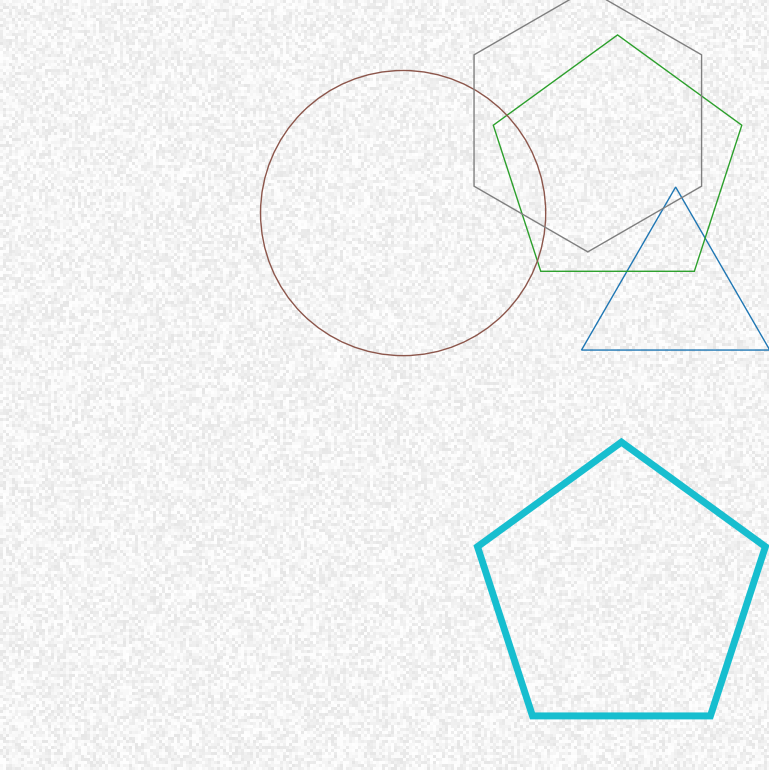[{"shape": "triangle", "thickness": 0.5, "radius": 0.71, "center": [0.877, 0.616]}, {"shape": "pentagon", "thickness": 0.5, "radius": 0.85, "center": [0.802, 0.785]}, {"shape": "circle", "thickness": 0.5, "radius": 0.93, "center": [0.524, 0.723]}, {"shape": "hexagon", "thickness": 0.5, "radius": 0.85, "center": [0.763, 0.843]}, {"shape": "pentagon", "thickness": 2.5, "radius": 0.98, "center": [0.807, 0.229]}]